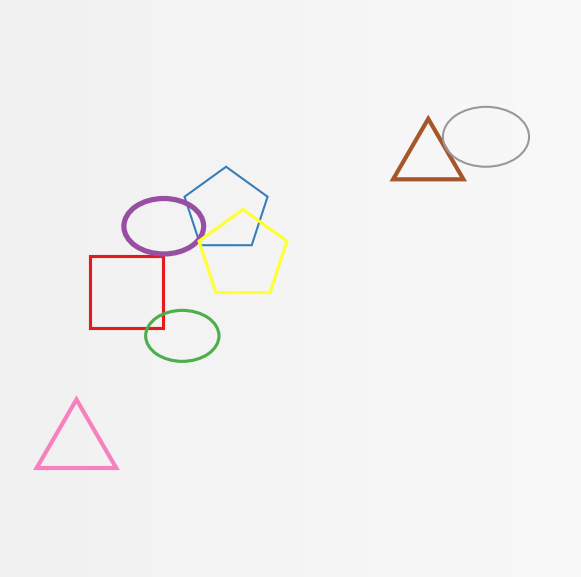[{"shape": "square", "thickness": 1.5, "radius": 0.31, "center": [0.218, 0.493]}, {"shape": "pentagon", "thickness": 1, "radius": 0.38, "center": [0.389, 0.635]}, {"shape": "oval", "thickness": 1.5, "radius": 0.32, "center": [0.314, 0.418]}, {"shape": "oval", "thickness": 2.5, "radius": 0.34, "center": [0.282, 0.607]}, {"shape": "pentagon", "thickness": 1.5, "radius": 0.4, "center": [0.418, 0.557]}, {"shape": "triangle", "thickness": 2, "radius": 0.35, "center": [0.737, 0.724]}, {"shape": "triangle", "thickness": 2, "radius": 0.4, "center": [0.132, 0.228]}, {"shape": "oval", "thickness": 1, "radius": 0.37, "center": [0.836, 0.762]}]